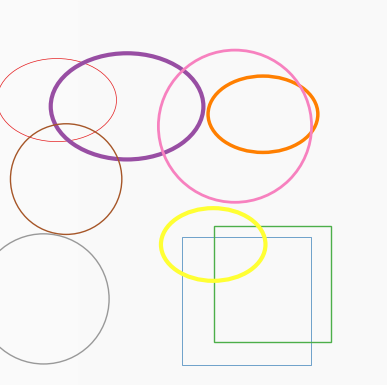[{"shape": "oval", "thickness": 0.5, "radius": 0.77, "center": [0.146, 0.74]}, {"shape": "square", "thickness": 0.5, "radius": 0.83, "center": [0.636, 0.217]}, {"shape": "square", "thickness": 1, "radius": 0.76, "center": [0.704, 0.263]}, {"shape": "oval", "thickness": 3, "radius": 0.99, "center": [0.328, 0.724]}, {"shape": "oval", "thickness": 2.5, "radius": 0.71, "center": [0.679, 0.703]}, {"shape": "oval", "thickness": 3, "radius": 0.67, "center": [0.55, 0.365]}, {"shape": "circle", "thickness": 1, "radius": 0.72, "center": [0.171, 0.535]}, {"shape": "circle", "thickness": 2, "radius": 0.99, "center": [0.606, 0.672]}, {"shape": "circle", "thickness": 1, "radius": 0.85, "center": [0.113, 0.224]}]